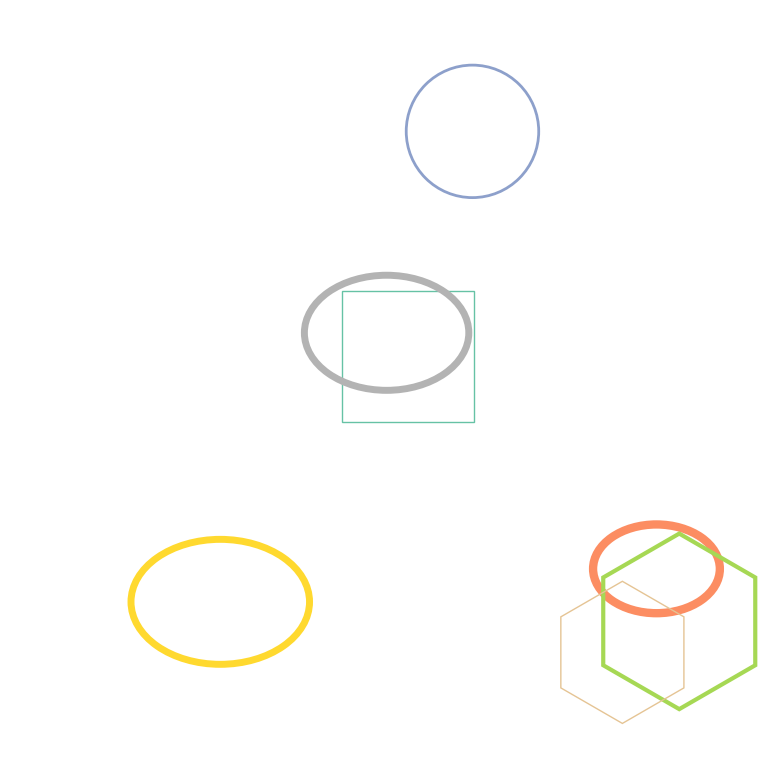[{"shape": "square", "thickness": 0.5, "radius": 0.43, "center": [0.53, 0.537]}, {"shape": "oval", "thickness": 3, "radius": 0.41, "center": [0.853, 0.261]}, {"shape": "circle", "thickness": 1, "radius": 0.43, "center": [0.614, 0.829]}, {"shape": "hexagon", "thickness": 1.5, "radius": 0.57, "center": [0.882, 0.193]}, {"shape": "oval", "thickness": 2.5, "radius": 0.58, "center": [0.286, 0.218]}, {"shape": "hexagon", "thickness": 0.5, "radius": 0.46, "center": [0.808, 0.153]}, {"shape": "oval", "thickness": 2.5, "radius": 0.53, "center": [0.502, 0.568]}]